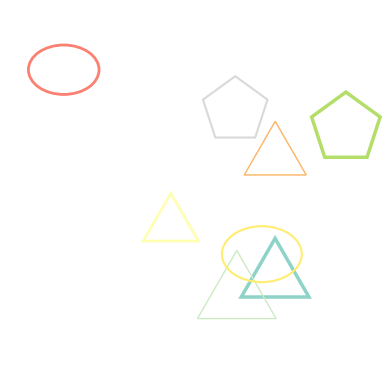[{"shape": "triangle", "thickness": 2.5, "radius": 0.51, "center": [0.715, 0.279]}, {"shape": "triangle", "thickness": 2, "radius": 0.41, "center": [0.444, 0.415]}, {"shape": "oval", "thickness": 2, "radius": 0.46, "center": [0.166, 0.819]}, {"shape": "triangle", "thickness": 1, "radius": 0.46, "center": [0.715, 0.592]}, {"shape": "pentagon", "thickness": 2.5, "radius": 0.47, "center": [0.898, 0.667]}, {"shape": "pentagon", "thickness": 1.5, "radius": 0.44, "center": [0.611, 0.714]}, {"shape": "triangle", "thickness": 1, "radius": 0.59, "center": [0.615, 0.232]}, {"shape": "oval", "thickness": 1.5, "radius": 0.52, "center": [0.68, 0.34]}]